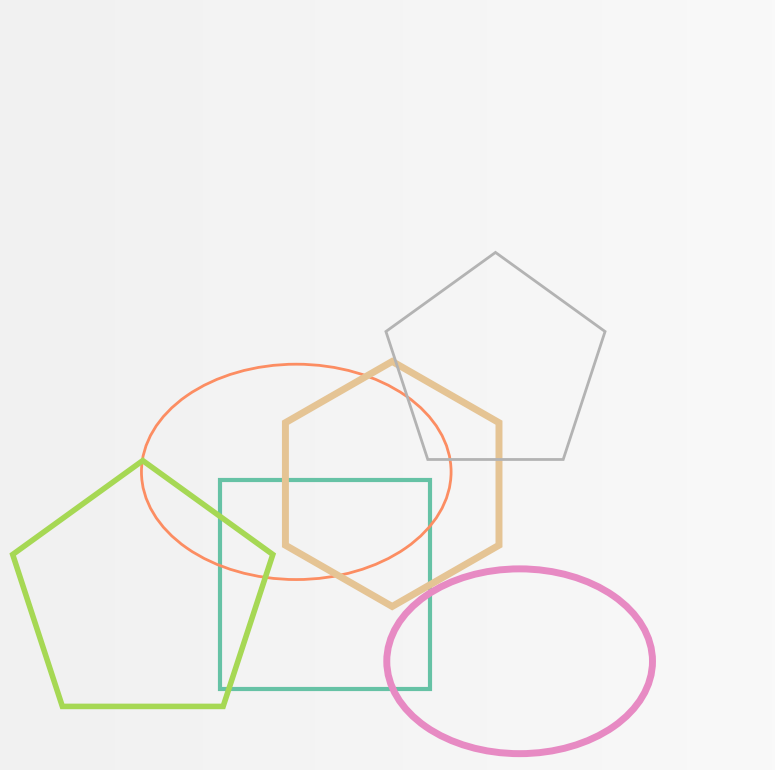[{"shape": "square", "thickness": 1.5, "radius": 0.68, "center": [0.419, 0.241]}, {"shape": "oval", "thickness": 1, "radius": 1.0, "center": [0.382, 0.387]}, {"shape": "oval", "thickness": 2.5, "radius": 0.86, "center": [0.67, 0.141]}, {"shape": "pentagon", "thickness": 2, "radius": 0.88, "center": [0.184, 0.225]}, {"shape": "hexagon", "thickness": 2.5, "radius": 0.8, "center": [0.506, 0.371]}, {"shape": "pentagon", "thickness": 1, "radius": 0.74, "center": [0.639, 0.524]}]